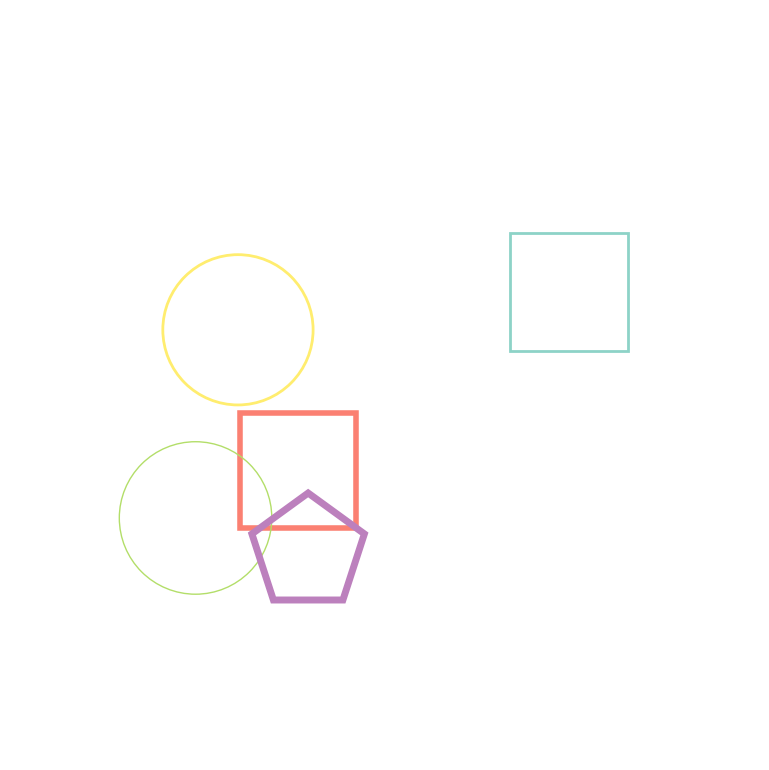[{"shape": "square", "thickness": 1, "radius": 0.38, "center": [0.738, 0.62]}, {"shape": "square", "thickness": 2, "radius": 0.37, "center": [0.387, 0.389]}, {"shape": "circle", "thickness": 0.5, "radius": 0.5, "center": [0.254, 0.327]}, {"shape": "pentagon", "thickness": 2.5, "radius": 0.38, "center": [0.4, 0.283]}, {"shape": "circle", "thickness": 1, "radius": 0.49, "center": [0.309, 0.572]}]